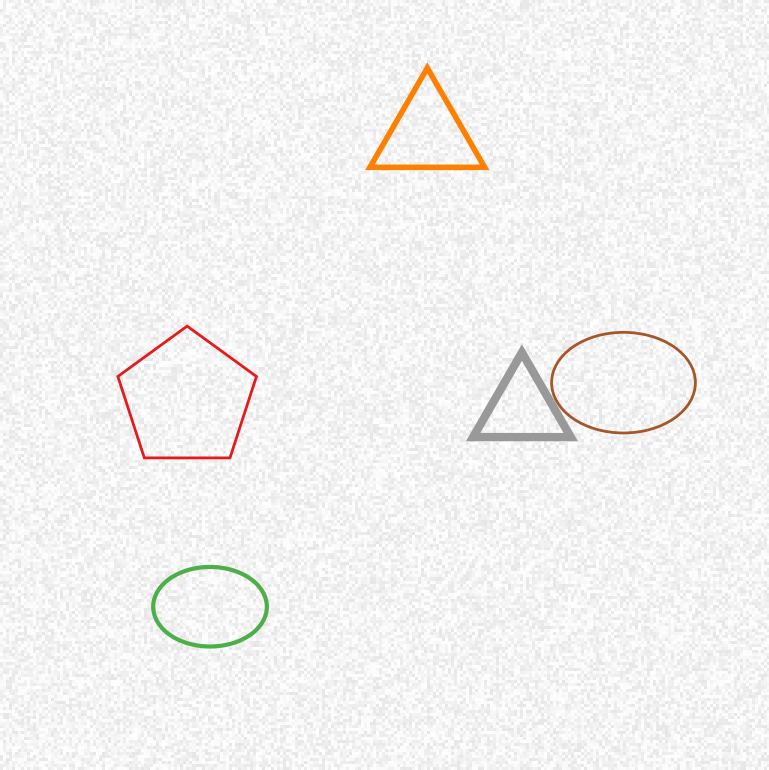[{"shape": "pentagon", "thickness": 1, "radius": 0.47, "center": [0.243, 0.482]}, {"shape": "oval", "thickness": 1.5, "radius": 0.37, "center": [0.273, 0.212]}, {"shape": "triangle", "thickness": 2, "radius": 0.43, "center": [0.555, 0.826]}, {"shape": "oval", "thickness": 1, "radius": 0.47, "center": [0.81, 0.503]}, {"shape": "triangle", "thickness": 3, "radius": 0.37, "center": [0.678, 0.469]}]